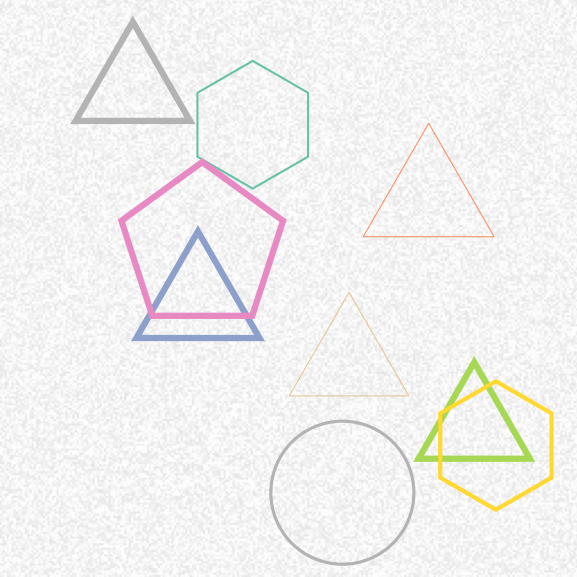[{"shape": "hexagon", "thickness": 1, "radius": 0.55, "center": [0.438, 0.783]}, {"shape": "triangle", "thickness": 0.5, "radius": 0.65, "center": [0.742, 0.655]}, {"shape": "triangle", "thickness": 3, "radius": 0.62, "center": [0.343, 0.475]}, {"shape": "pentagon", "thickness": 3, "radius": 0.74, "center": [0.35, 0.571]}, {"shape": "triangle", "thickness": 3, "radius": 0.56, "center": [0.821, 0.26]}, {"shape": "hexagon", "thickness": 2, "radius": 0.56, "center": [0.859, 0.228]}, {"shape": "triangle", "thickness": 0.5, "radius": 0.6, "center": [0.604, 0.373]}, {"shape": "triangle", "thickness": 3, "radius": 0.57, "center": [0.23, 0.847]}, {"shape": "circle", "thickness": 1.5, "radius": 0.62, "center": [0.593, 0.146]}]